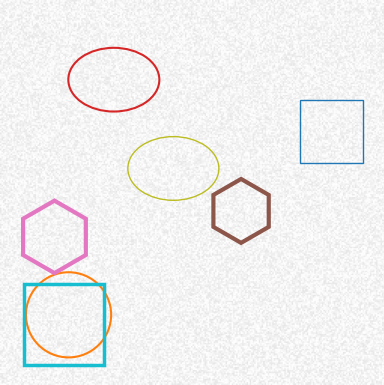[{"shape": "square", "thickness": 1, "radius": 0.41, "center": [0.861, 0.658]}, {"shape": "circle", "thickness": 1.5, "radius": 0.55, "center": [0.178, 0.182]}, {"shape": "oval", "thickness": 1.5, "radius": 0.59, "center": [0.296, 0.793]}, {"shape": "hexagon", "thickness": 3, "radius": 0.41, "center": [0.626, 0.452]}, {"shape": "hexagon", "thickness": 3, "radius": 0.47, "center": [0.141, 0.385]}, {"shape": "oval", "thickness": 1, "radius": 0.59, "center": [0.45, 0.562]}, {"shape": "square", "thickness": 2.5, "radius": 0.52, "center": [0.165, 0.157]}]